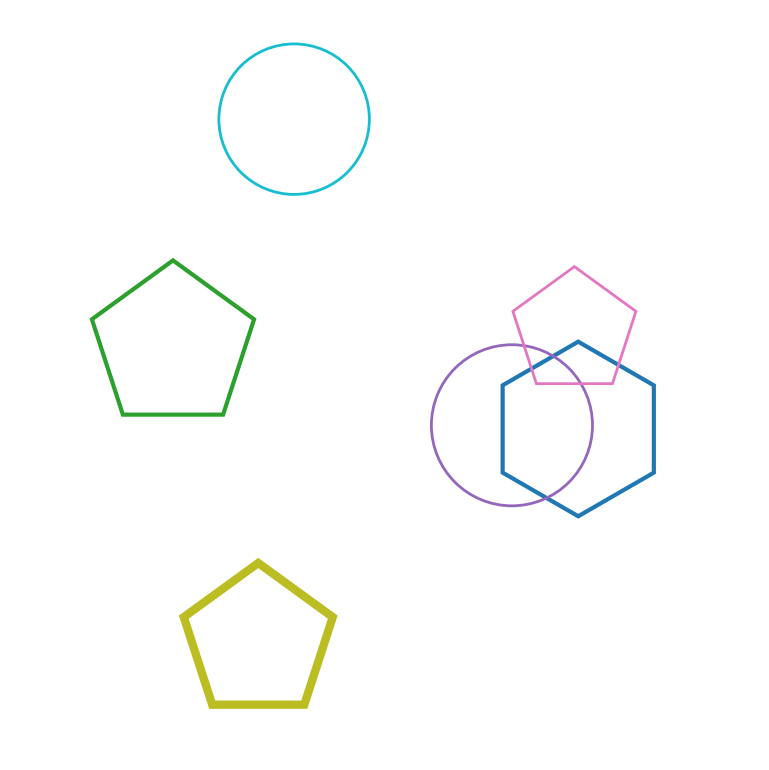[{"shape": "hexagon", "thickness": 1.5, "radius": 0.57, "center": [0.751, 0.443]}, {"shape": "pentagon", "thickness": 1.5, "radius": 0.55, "center": [0.225, 0.551]}, {"shape": "circle", "thickness": 1, "radius": 0.52, "center": [0.665, 0.448]}, {"shape": "pentagon", "thickness": 1, "radius": 0.42, "center": [0.746, 0.57]}, {"shape": "pentagon", "thickness": 3, "radius": 0.51, "center": [0.335, 0.167]}, {"shape": "circle", "thickness": 1, "radius": 0.49, "center": [0.382, 0.845]}]